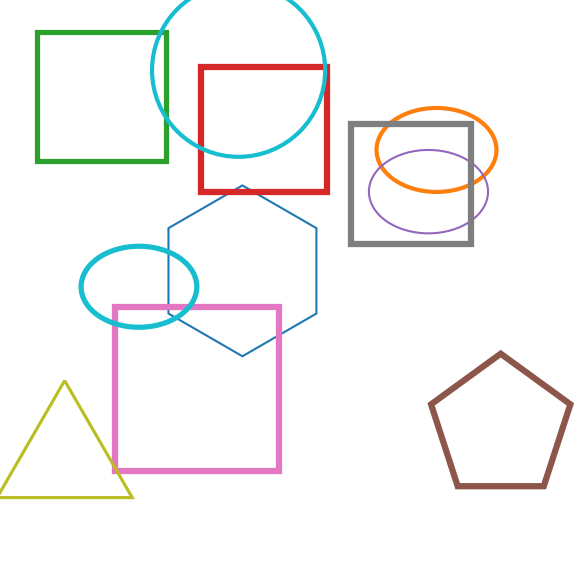[{"shape": "hexagon", "thickness": 1, "radius": 0.74, "center": [0.42, 0.53]}, {"shape": "oval", "thickness": 2, "radius": 0.52, "center": [0.756, 0.739]}, {"shape": "square", "thickness": 2.5, "radius": 0.56, "center": [0.176, 0.832]}, {"shape": "square", "thickness": 3, "radius": 0.54, "center": [0.457, 0.775]}, {"shape": "oval", "thickness": 1, "radius": 0.52, "center": [0.742, 0.667]}, {"shape": "pentagon", "thickness": 3, "radius": 0.63, "center": [0.867, 0.26]}, {"shape": "square", "thickness": 3, "radius": 0.71, "center": [0.341, 0.326]}, {"shape": "square", "thickness": 3, "radius": 0.52, "center": [0.711, 0.681]}, {"shape": "triangle", "thickness": 1.5, "radius": 0.68, "center": [0.112, 0.205]}, {"shape": "circle", "thickness": 2, "radius": 0.75, "center": [0.413, 0.877]}, {"shape": "oval", "thickness": 2.5, "radius": 0.5, "center": [0.241, 0.503]}]